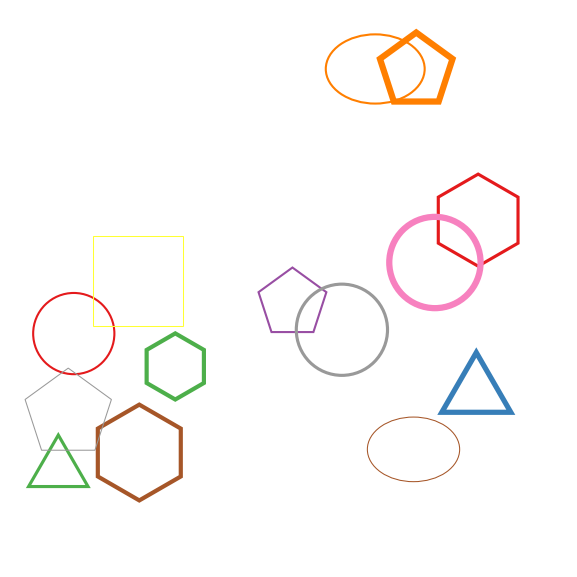[{"shape": "hexagon", "thickness": 1.5, "radius": 0.4, "center": [0.828, 0.618]}, {"shape": "circle", "thickness": 1, "radius": 0.35, "center": [0.128, 0.422]}, {"shape": "triangle", "thickness": 2.5, "radius": 0.34, "center": [0.825, 0.32]}, {"shape": "triangle", "thickness": 1.5, "radius": 0.3, "center": [0.101, 0.186]}, {"shape": "hexagon", "thickness": 2, "radius": 0.29, "center": [0.304, 0.365]}, {"shape": "pentagon", "thickness": 1, "radius": 0.31, "center": [0.506, 0.474]}, {"shape": "pentagon", "thickness": 3, "radius": 0.33, "center": [0.721, 0.877]}, {"shape": "oval", "thickness": 1, "radius": 0.43, "center": [0.65, 0.88]}, {"shape": "square", "thickness": 0.5, "radius": 0.39, "center": [0.238, 0.512]}, {"shape": "hexagon", "thickness": 2, "radius": 0.41, "center": [0.241, 0.216]}, {"shape": "oval", "thickness": 0.5, "radius": 0.4, "center": [0.716, 0.221]}, {"shape": "circle", "thickness": 3, "radius": 0.4, "center": [0.753, 0.545]}, {"shape": "circle", "thickness": 1.5, "radius": 0.39, "center": [0.592, 0.428]}, {"shape": "pentagon", "thickness": 0.5, "radius": 0.39, "center": [0.118, 0.283]}]